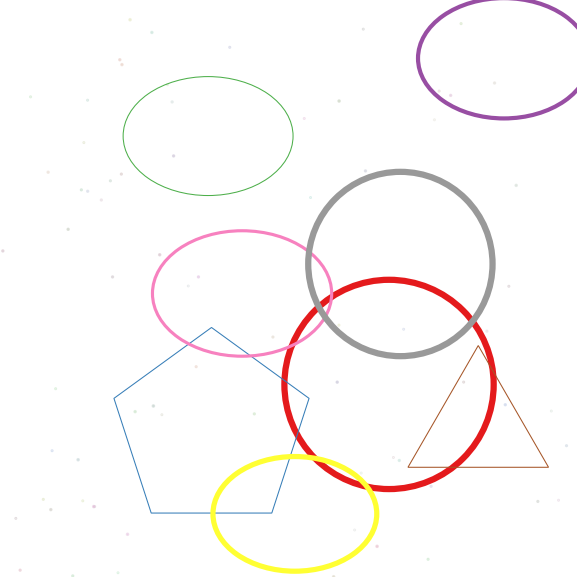[{"shape": "circle", "thickness": 3, "radius": 0.91, "center": [0.674, 0.333]}, {"shape": "pentagon", "thickness": 0.5, "radius": 0.89, "center": [0.366, 0.254]}, {"shape": "oval", "thickness": 0.5, "radius": 0.74, "center": [0.36, 0.764]}, {"shape": "oval", "thickness": 2, "radius": 0.74, "center": [0.873, 0.898]}, {"shape": "oval", "thickness": 2.5, "radius": 0.71, "center": [0.511, 0.109]}, {"shape": "triangle", "thickness": 0.5, "radius": 0.7, "center": [0.828, 0.26]}, {"shape": "oval", "thickness": 1.5, "radius": 0.78, "center": [0.419, 0.491]}, {"shape": "circle", "thickness": 3, "radius": 0.8, "center": [0.693, 0.542]}]